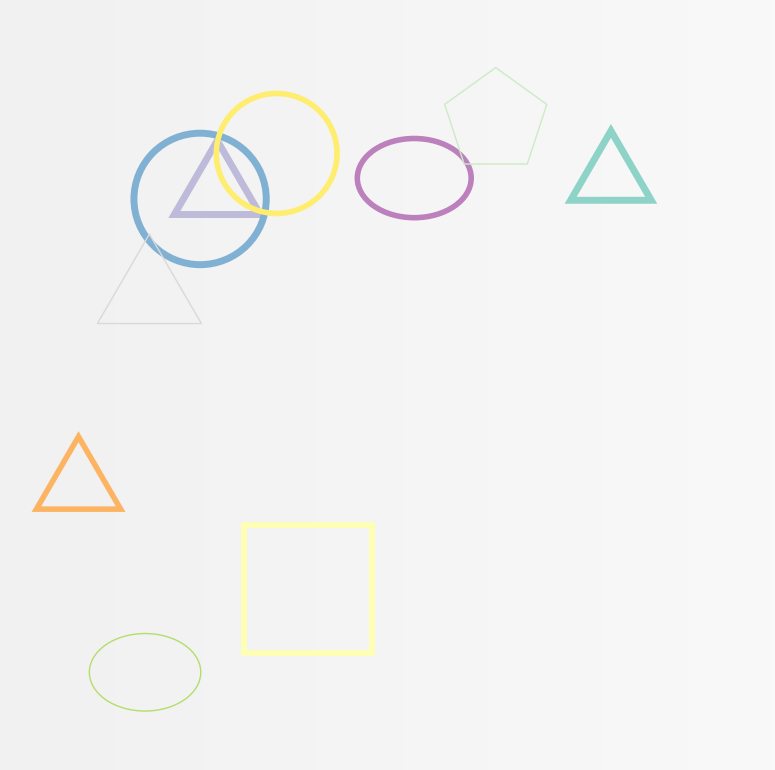[{"shape": "triangle", "thickness": 2.5, "radius": 0.3, "center": [0.788, 0.77]}, {"shape": "square", "thickness": 2, "radius": 0.41, "center": [0.397, 0.235]}, {"shape": "triangle", "thickness": 2.5, "radius": 0.32, "center": [0.28, 0.753]}, {"shape": "circle", "thickness": 2.5, "radius": 0.43, "center": [0.258, 0.742]}, {"shape": "triangle", "thickness": 2, "radius": 0.31, "center": [0.101, 0.37]}, {"shape": "oval", "thickness": 0.5, "radius": 0.36, "center": [0.187, 0.127]}, {"shape": "triangle", "thickness": 0.5, "radius": 0.39, "center": [0.193, 0.619]}, {"shape": "oval", "thickness": 2, "radius": 0.37, "center": [0.535, 0.769]}, {"shape": "pentagon", "thickness": 0.5, "radius": 0.35, "center": [0.64, 0.843]}, {"shape": "circle", "thickness": 2, "radius": 0.39, "center": [0.357, 0.801]}]